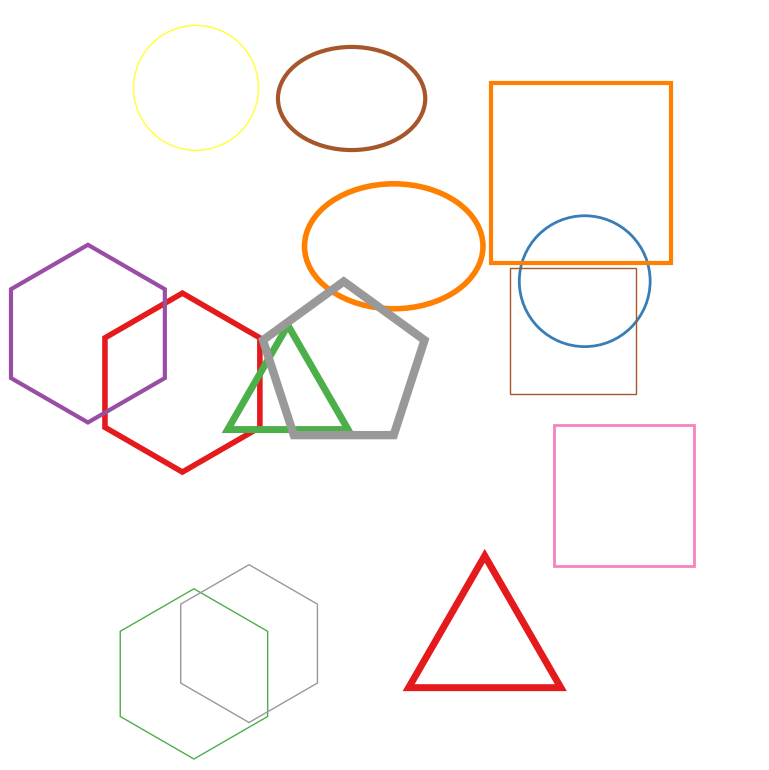[{"shape": "hexagon", "thickness": 2, "radius": 0.58, "center": [0.237, 0.503]}, {"shape": "triangle", "thickness": 2.5, "radius": 0.57, "center": [0.63, 0.164]}, {"shape": "circle", "thickness": 1, "radius": 0.42, "center": [0.759, 0.635]}, {"shape": "hexagon", "thickness": 0.5, "radius": 0.55, "center": [0.252, 0.125]}, {"shape": "triangle", "thickness": 2.5, "radius": 0.45, "center": [0.374, 0.487]}, {"shape": "hexagon", "thickness": 1.5, "radius": 0.58, "center": [0.114, 0.567]}, {"shape": "oval", "thickness": 2, "radius": 0.58, "center": [0.511, 0.68]}, {"shape": "square", "thickness": 1.5, "radius": 0.59, "center": [0.755, 0.776]}, {"shape": "circle", "thickness": 0.5, "radius": 0.41, "center": [0.255, 0.886]}, {"shape": "oval", "thickness": 1.5, "radius": 0.48, "center": [0.457, 0.872]}, {"shape": "square", "thickness": 0.5, "radius": 0.41, "center": [0.744, 0.57]}, {"shape": "square", "thickness": 1, "radius": 0.46, "center": [0.81, 0.357]}, {"shape": "hexagon", "thickness": 0.5, "radius": 0.51, "center": [0.323, 0.164]}, {"shape": "pentagon", "thickness": 3, "radius": 0.55, "center": [0.446, 0.524]}]